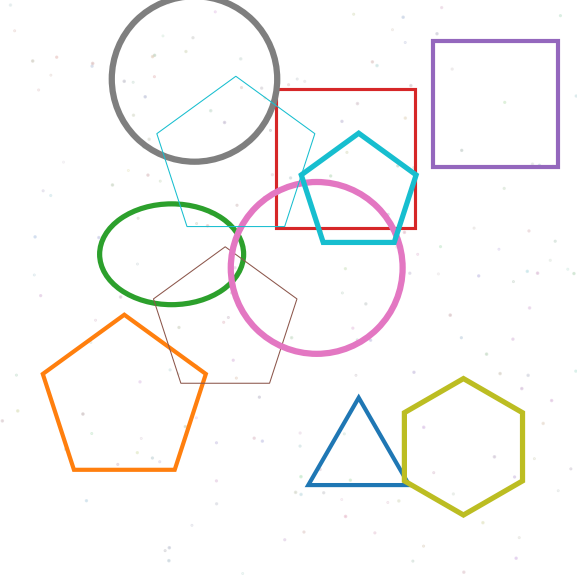[{"shape": "triangle", "thickness": 2, "radius": 0.5, "center": [0.621, 0.21]}, {"shape": "pentagon", "thickness": 2, "radius": 0.74, "center": [0.215, 0.306]}, {"shape": "oval", "thickness": 2.5, "radius": 0.62, "center": [0.297, 0.559]}, {"shape": "square", "thickness": 1.5, "radius": 0.6, "center": [0.598, 0.725]}, {"shape": "square", "thickness": 2, "radius": 0.54, "center": [0.858, 0.819]}, {"shape": "pentagon", "thickness": 0.5, "radius": 0.65, "center": [0.39, 0.441]}, {"shape": "circle", "thickness": 3, "radius": 0.74, "center": [0.548, 0.535]}, {"shape": "circle", "thickness": 3, "radius": 0.72, "center": [0.337, 0.862]}, {"shape": "hexagon", "thickness": 2.5, "radius": 0.59, "center": [0.803, 0.225]}, {"shape": "pentagon", "thickness": 0.5, "radius": 0.72, "center": [0.408, 0.723]}, {"shape": "pentagon", "thickness": 2.5, "radius": 0.52, "center": [0.621, 0.664]}]